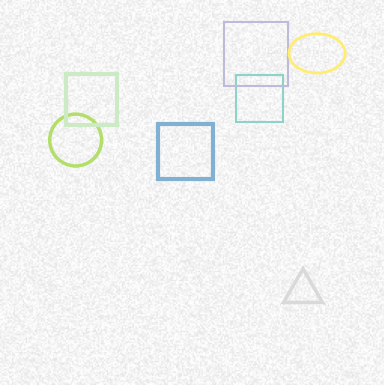[{"shape": "square", "thickness": 1.5, "radius": 0.31, "center": [0.674, 0.744]}, {"shape": "square", "thickness": 1.5, "radius": 0.41, "center": [0.664, 0.859]}, {"shape": "square", "thickness": 3, "radius": 0.36, "center": [0.481, 0.607]}, {"shape": "circle", "thickness": 2.5, "radius": 0.34, "center": [0.196, 0.636]}, {"shape": "triangle", "thickness": 2.5, "radius": 0.29, "center": [0.787, 0.244]}, {"shape": "square", "thickness": 3, "radius": 0.33, "center": [0.237, 0.742]}, {"shape": "oval", "thickness": 2, "radius": 0.36, "center": [0.824, 0.861]}]